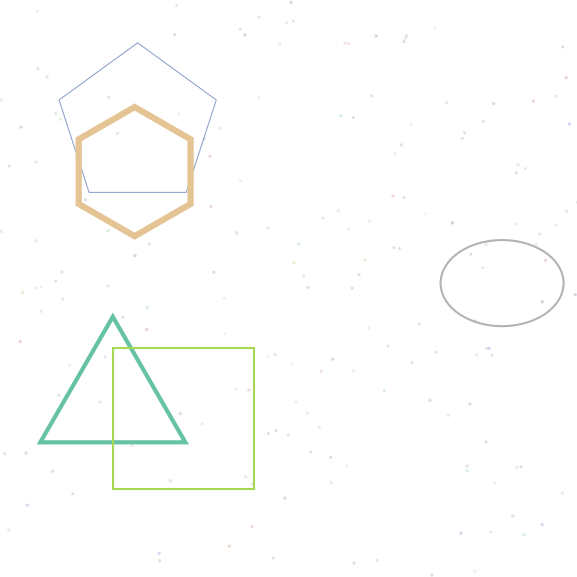[{"shape": "triangle", "thickness": 2, "radius": 0.72, "center": [0.195, 0.306]}, {"shape": "pentagon", "thickness": 0.5, "radius": 0.72, "center": [0.238, 0.782]}, {"shape": "square", "thickness": 1, "radius": 0.61, "center": [0.317, 0.274]}, {"shape": "hexagon", "thickness": 3, "radius": 0.56, "center": [0.233, 0.702]}, {"shape": "oval", "thickness": 1, "radius": 0.53, "center": [0.869, 0.509]}]